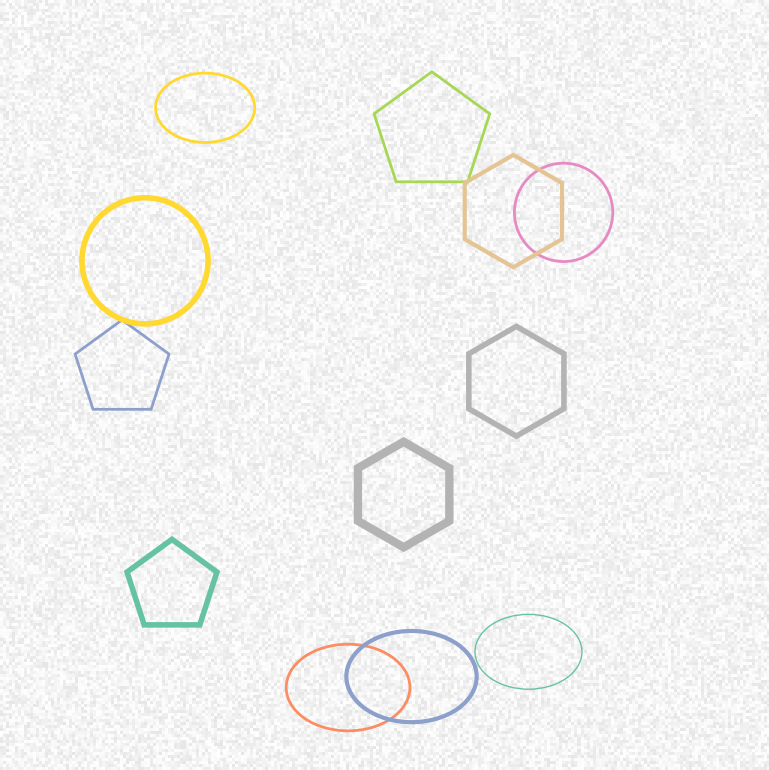[{"shape": "oval", "thickness": 0.5, "radius": 0.35, "center": [0.686, 0.154]}, {"shape": "pentagon", "thickness": 2, "radius": 0.31, "center": [0.223, 0.238]}, {"shape": "oval", "thickness": 1, "radius": 0.4, "center": [0.452, 0.107]}, {"shape": "oval", "thickness": 1.5, "radius": 0.42, "center": [0.534, 0.121]}, {"shape": "pentagon", "thickness": 1, "radius": 0.32, "center": [0.159, 0.52]}, {"shape": "circle", "thickness": 1, "radius": 0.32, "center": [0.732, 0.724]}, {"shape": "pentagon", "thickness": 1, "radius": 0.39, "center": [0.561, 0.828]}, {"shape": "circle", "thickness": 2, "radius": 0.41, "center": [0.188, 0.661]}, {"shape": "oval", "thickness": 1, "radius": 0.32, "center": [0.266, 0.86]}, {"shape": "hexagon", "thickness": 1.5, "radius": 0.36, "center": [0.667, 0.726]}, {"shape": "hexagon", "thickness": 2, "radius": 0.36, "center": [0.671, 0.505]}, {"shape": "hexagon", "thickness": 3, "radius": 0.34, "center": [0.524, 0.358]}]